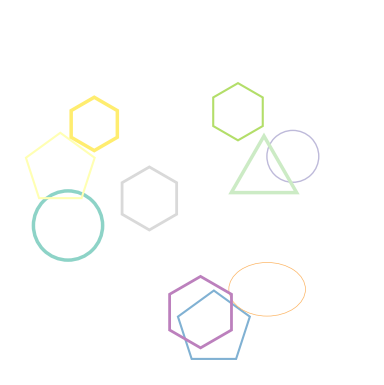[{"shape": "circle", "thickness": 2.5, "radius": 0.45, "center": [0.177, 0.414]}, {"shape": "pentagon", "thickness": 1.5, "radius": 0.47, "center": [0.157, 0.561]}, {"shape": "circle", "thickness": 1, "radius": 0.34, "center": [0.761, 0.594]}, {"shape": "pentagon", "thickness": 1.5, "radius": 0.49, "center": [0.556, 0.147]}, {"shape": "oval", "thickness": 0.5, "radius": 0.5, "center": [0.694, 0.249]}, {"shape": "hexagon", "thickness": 1.5, "radius": 0.37, "center": [0.618, 0.71]}, {"shape": "hexagon", "thickness": 2, "radius": 0.41, "center": [0.388, 0.485]}, {"shape": "hexagon", "thickness": 2, "radius": 0.46, "center": [0.521, 0.189]}, {"shape": "triangle", "thickness": 2.5, "radius": 0.49, "center": [0.686, 0.549]}, {"shape": "hexagon", "thickness": 2.5, "radius": 0.35, "center": [0.245, 0.678]}]